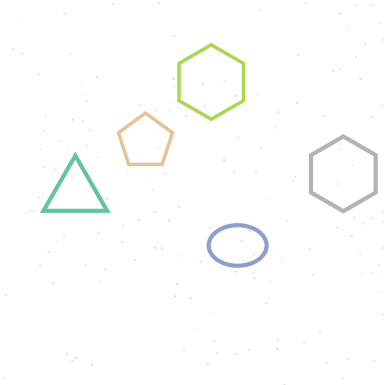[{"shape": "triangle", "thickness": 3, "radius": 0.48, "center": [0.196, 0.5]}, {"shape": "oval", "thickness": 3, "radius": 0.38, "center": [0.617, 0.362]}, {"shape": "hexagon", "thickness": 2.5, "radius": 0.48, "center": [0.549, 0.787]}, {"shape": "pentagon", "thickness": 2.5, "radius": 0.37, "center": [0.378, 0.633]}, {"shape": "hexagon", "thickness": 3, "radius": 0.49, "center": [0.892, 0.548]}]